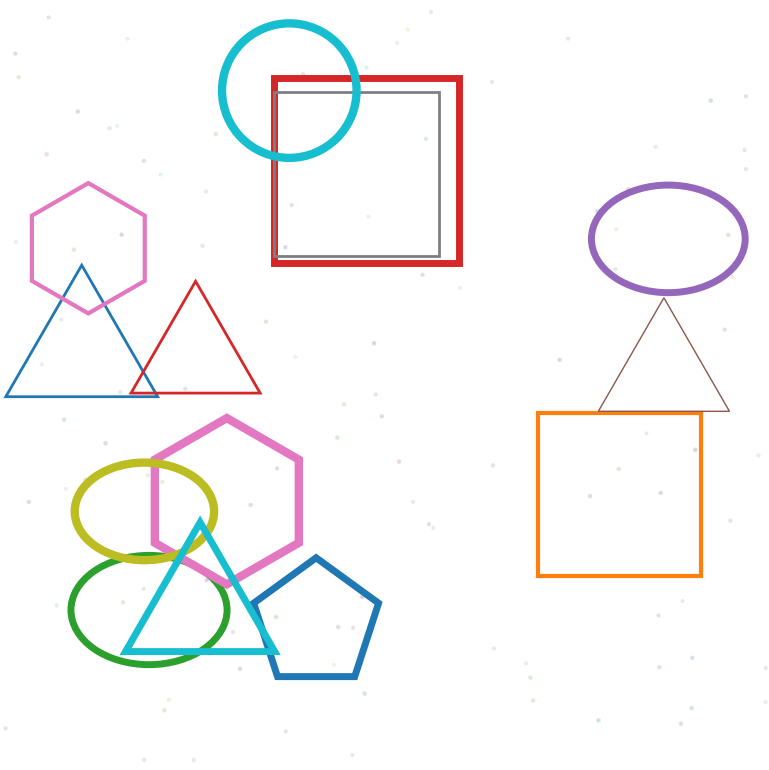[{"shape": "triangle", "thickness": 1, "radius": 0.57, "center": [0.106, 0.542]}, {"shape": "pentagon", "thickness": 2.5, "radius": 0.43, "center": [0.411, 0.19]}, {"shape": "square", "thickness": 1.5, "radius": 0.53, "center": [0.805, 0.358]}, {"shape": "oval", "thickness": 2.5, "radius": 0.51, "center": [0.194, 0.208]}, {"shape": "triangle", "thickness": 1, "radius": 0.48, "center": [0.254, 0.538]}, {"shape": "square", "thickness": 2.5, "radius": 0.6, "center": [0.476, 0.779]}, {"shape": "oval", "thickness": 2.5, "radius": 0.5, "center": [0.868, 0.69]}, {"shape": "triangle", "thickness": 0.5, "radius": 0.49, "center": [0.862, 0.515]}, {"shape": "hexagon", "thickness": 3, "radius": 0.54, "center": [0.295, 0.349]}, {"shape": "hexagon", "thickness": 1.5, "radius": 0.42, "center": [0.115, 0.678]}, {"shape": "square", "thickness": 1, "radius": 0.53, "center": [0.463, 0.774]}, {"shape": "oval", "thickness": 3, "radius": 0.45, "center": [0.188, 0.336]}, {"shape": "triangle", "thickness": 2.5, "radius": 0.56, "center": [0.26, 0.21]}, {"shape": "circle", "thickness": 3, "radius": 0.44, "center": [0.376, 0.882]}]